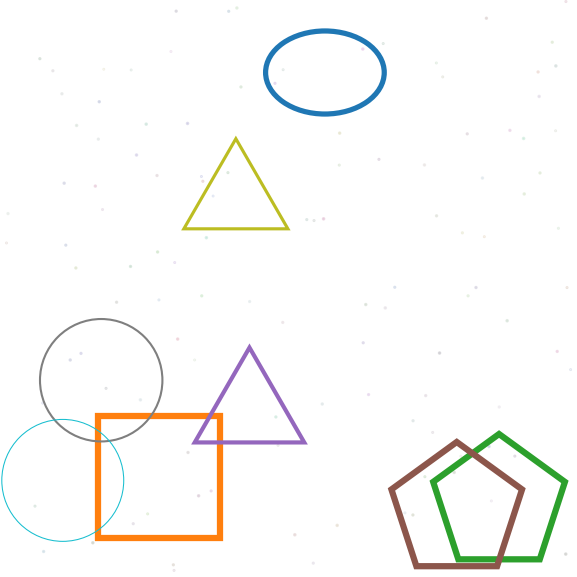[{"shape": "oval", "thickness": 2.5, "radius": 0.51, "center": [0.563, 0.874]}, {"shape": "square", "thickness": 3, "radius": 0.53, "center": [0.275, 0.173]}, {"shape": "pentagon", "thickness": 3, "radius": 0.6, "center": [0.864, 0.128]}, {"shape": "triangle", "thickness": 2, "radius": 0.55, "center": [0.432, 0.288]}, {"shape": "pentagon", "thickness": 3, "radius": 0.59, "center": [0.791, 0.115]}, {"shape": "circle", "thickness": 1, "radius": 0.53, "center": [0.175, 0.341]}, {"shape": "triangle", "thickness": 1.5, "radius": 0.52, "center": [0.408, 0.655]}, {"shape": "circle", "thickness": 0.5, "radius": 0.53, "center": [0.109, 0.167]}]